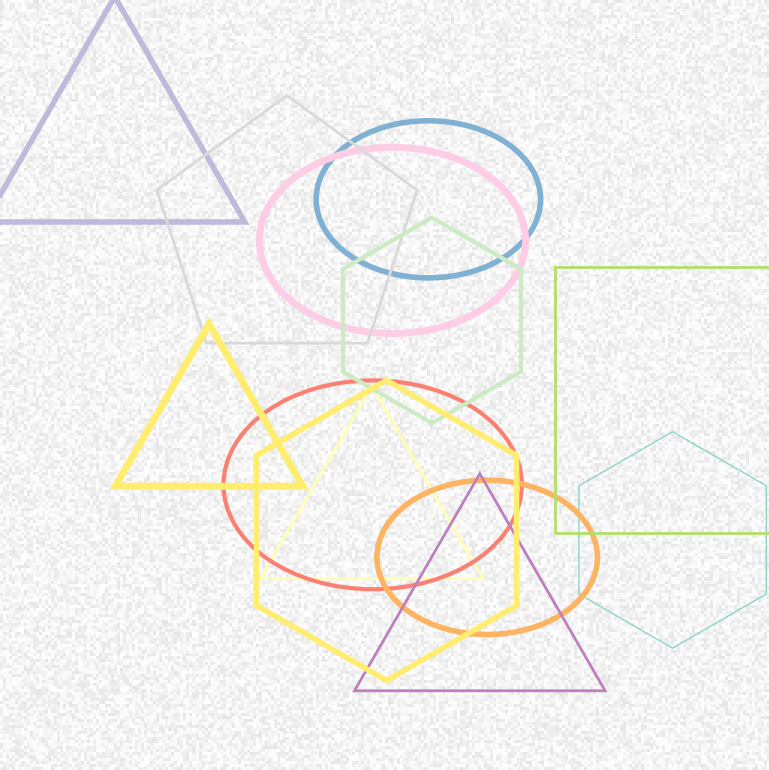[{"shape": "hexagon", "thickness": 0.5, "radius": 0.7, "center": [0.874, 0.299]}, {"shape": "triangle", "thickness": 1, "radius": 0.83, "center": [0.483, 0.332]}, {"shape": "triangle", "thickness": 2, "radius": 0.98, "center": [0.149, 0.809]}, {"shape": "oval", "thickness": 1.5, "radius": 0.97, "center": [0.484, 0.37]}, {"shape": "oval", "thickness": 2, "radius": 0.73, "center": [0.556, 0.741]}, {"shape": "oval", "thickness": 2, "radius": 0.72, "center": [0.633, 0.276]}, {"shape": "square", "thickness": 1, "radius": 0.86, "center": [0.893, 0.481]}, {"shape": "oval", "thickness": 2.5, "radius": 0.86, "center": [0.51, 0.688]}, {"shape": "pentagon", "thickness": 1, "radius": 0.89, "center": [0.373, 0.698]}, {"shape": "triangle", "thickness": 1, "radius": 0.94, "center": [0.623, 0.197]}, {"shape": "hexagon", "thickness": 1.5, "radius": 0.67, "center": [0.561, 0.584]}, {"shape": "hexagon", "thickness": 2, "radius": 0.98, "center": [0.502, 0.311]}, {"shape": "triangle", "thickness": 2.5, "radius": 0.7, "center": [0.272, 0.439]}]